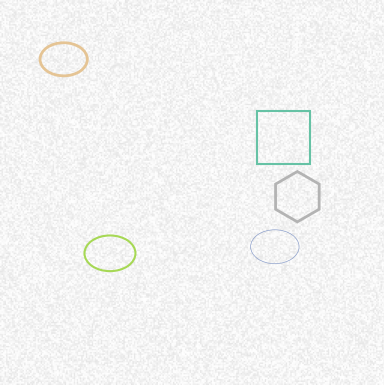[{"shape": "square", "thickness": 1.5, "radius": 0.34, "center": [0.737, 0.643]}, {"shape": "oval", "thickness": 0.5, "radius": 0.31, "center": [0.714, 0.359]}, {"shape": "oval", "thickness": 1.5, "radius": 0.33, "center": [0.286, 0.342]}, {"shape": "oval", "thickness": 2, "radius": 0.31, "center": [0.165, 0.846]}, {"shape": "hexagon", "thickness": 2, "radius": 0.33, "center": [0.772, 0.489]}]